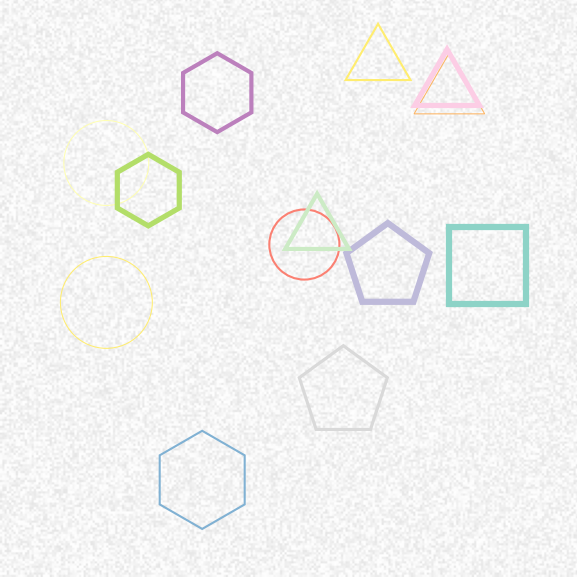[{"shape": "square", "thickness": 3, "radius": 0.33, "center": [0.844, 0.539]}, {"shape": "circle", "thickness": 0.5, "radius": 0.37, "center": [0.184, 0.717]}, {"shape": "pentagon", "thickness": 3, "radius": 0.38, "center": [0.672, 0.538]}, {"shape": "circle", "thickness": 1, "radius": 0.3, "center": [0.527, 0.576]}, {"shape": "hexagon", "thickness": 1, "radius": 0.42, "center": [0.35, 0.168]}, {"shape": "triangle", "thickness": 0.5, "radius": 0.35, "center": [0.778, 0.837]}, {"shape": "hexagon", "thickness": 2.5, "radius": 0.31, "center": [0.257, 0.67]}, {"shape": "triangle", "thickness": 2.5, "radius": 0.32, "center": [0.774, 0.849]}, {"shape": "pentagon", "thickness": 1.5, "radius": 0.4, "center": [0.594, 0.32]}, {"shape": "hexagon", "thickness": 2, "radius": 0.34, "center": [0.376, 0.839]}, {"shape": "triangle", "thickness": 2, "radius": 0.32, "center": [0.549, 0.6]}, {"shape": "circle", "thickness": 0.5, "radius": 0.4, "center": [0.184, 0.476]}, {"shape": "triangle", "thickness": 1, "radius": 0.32, "center": [0.655, 0.893]}]